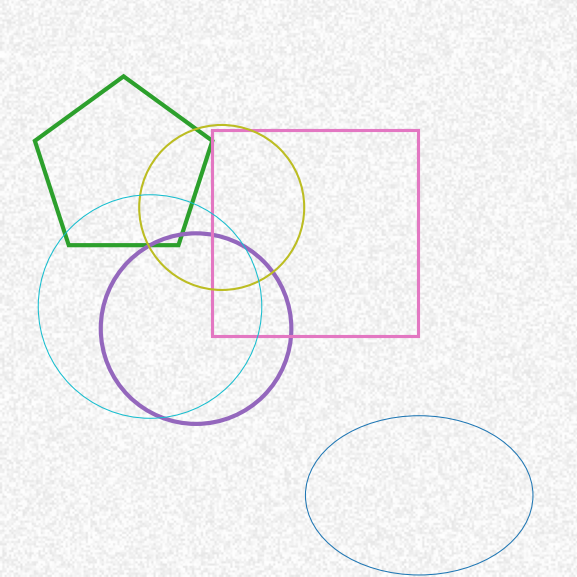[{"shape": "oval", "thickness": 0.5, "radius": 0.98, "center": [0.726, 0.141]}, {"shape": "pentagon", "thickness": 2, "radius": 0.81, "center": [0.214, 0.705]}, {"shape": "circle", "thickness": 2, "radius": 0.83, "center": [0.339, 0.43]}, {"shape": "square", "thickness": 1.5, "radius": 0.89, "center": [0.545, 0.596]}, {"shape": "circle", "thickness": 1, "radius": 0.71, "center": [0.384, 0.64]}, {"shape": "circle", "thickness": 0.5, "radius": 0.97, "center": [0.26, 0.468]}]